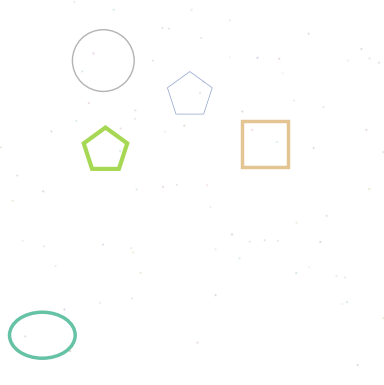[{"shape": "oval", "thickness": 2.5, "radius": 0.43, "center": [0.11, 0.129]}, {"shape": "pentagon", "thickness": 0.5, "radius": 0.31, "center": [0.493, 0.753]}, {"shape": "pentagon", "thickness": 3, "radius": 0.3, "center": [0.274, 0.609]}, {"shape": "square", "thickness": 2.5, "radius": 0.3, "center": [0.687, 0.625]}, {"shape": "circle", "thickness": 1, "radius": 0.4, "center": [0.268, 0.843]}]